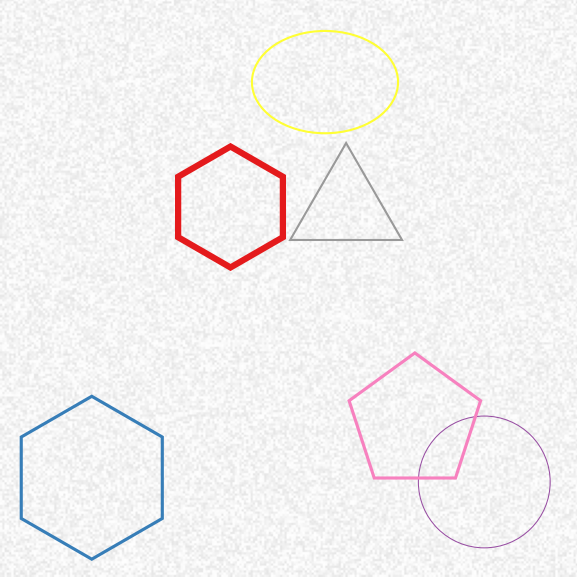[{"shape": "hexagon", "thickness": 3, "radius": 0.52, "center": [0.399, 0.641]}, {"shape": "hexagon", "thickness": 1.5, "radius": 0.71, "center": [0.159, 0.172]}, {"shape": "circle", "thickness": 0.5, "radius": 0.57, "center": [0.839, 0.165]}, {"shape": "oval", "thickness": 1, "radius": 0.63, "center": [0.563, 0.857]}, {"shape": "pentagon", "thickness": 1.5, "radius": 0.6, "center": [0.718, 0.268]}, {"shape": "triangle", "thickness": 1, "radius": 0.56, "center": [0.599, 0.64]}]